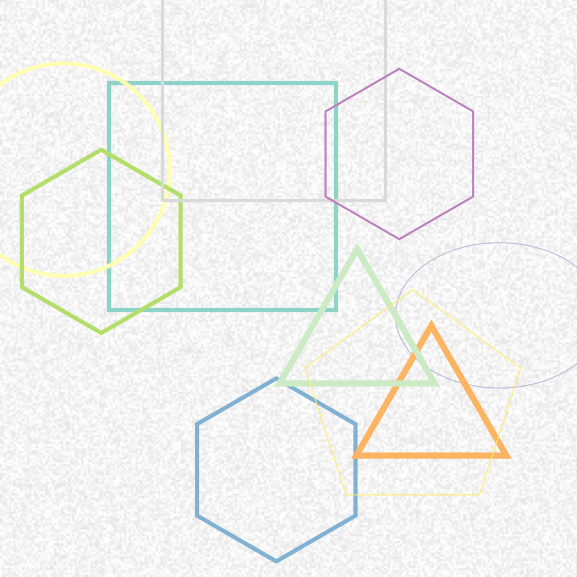[{"shape": "square", "thickness": 2, "radius": 0.98, "center": [0.386, 0.66]}, {"shape": "circle", "thickness": 2, "radius": 0.92, "center": [0.11, 0.705]}, {"shape": "oval", "thickness": 0.5, "radius": 0.9, "center": [0.865, 0.453]}, {"shape": "hexagon", "thickness": 2, "radius": 0.79, "center": [0.478, 0.185]}, {"shape": "triangle", "thickness": 3, "radius": 0.75, "center": [0.747, 0.285]}, {"shape": "hexagon", "thickness": 2, "radius": 0.79, "center": [0.175, 0.581]}, {"shape": "square", "thickness": 1.5, "radius": 0.96, "center": [0.473, 0.846]}, {"shape": "hexagon", "thickness": 1, "radius": 0.74, "center": [0.691, 0.733]}, {"shape": "triangle", "thickness": 3, "radius": 0.78, "center": [0.618, 0.413]}, {"shape": "pentagon", "thickness": 0.5, "radius": 0.98, "center": [0.715, 0.301]}]